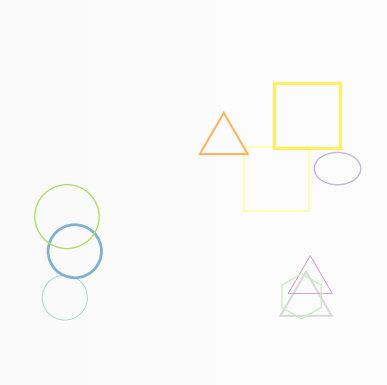[{"shape": "circle", "thickness": 0.5, "radius": 0.29, "center": [0.167, 0.227]}, {"shape": "square", "thickness": 1.5, "radius": 0.42, "center": [0.713, 0.535]}, {"shape": "oval", "thickness": 1, "radius": 0.3, "center": [0.871, 0.562]}, {"shape": "circle", "thickness": 2, "radius": 0.34, "center": [0.193, 0.347]}, {"shape": "triangle", "thickness": 1.5, "radius": 0.36, "center": [0.578, 0.636]}, {"shape": "circle", "thickness": 1, "radius": 0.42, "center": [0.173, 0.437]}, {"shape": "triangle", "thickness": 1.5, "radius": 0.38, "center": [0.79, 0.218]}, {"shape": "triangle", "thickness": 0.5, "radius": 0.33, "center": [0.801, 0.27]}, {"shape": "hexagon", "thickness": 1, "radius": 0.29, "center": [0.778, 0.23]}, {"shape": "square", "thickness": 2.5, "radius": 0.43, "center": [0.793, 0.7]}]